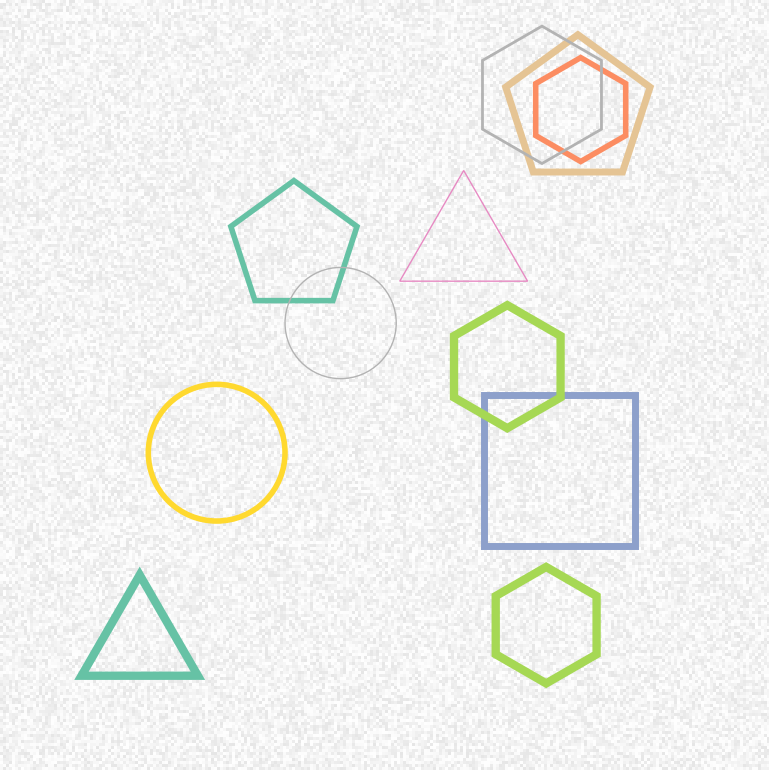[{"shape": "pentagon", "thickness": 2, "radius": 0.43, "center": [0.382, 0.679]}, {"shape": "triangle", "thickness": 3, "radius": 0.44, "center": [0.181, 0.166]}, {"shape": "hexagon", "thickness": 2, "radius": 0.34, "center": [0.754, 0.858]}, {"shape": "square", "thickness": 2.5, "radius": 0.49, "center": [0.727, 0.389]}, {"shape": "triangle", "thickness": 0.5, "radius": 0.48, "center": [0.602, 0.683]}, {"shape": "hexagon", "thickness": 3, "radius": 0.38, "center": [0.709, 0.188]}, {"shape": "hexagon", "thickness": 3, "radius": 0.4, "center": [0.659, 0.524]}, {"shape": "circle", "thickness": 2, "radius": 0.44, "center": [0.281, 0.412]}, {"shape": "pentagon", "thickness": 2.5, "radius": 0.49, "center": [0.751, 0.856]}, {"shape": "circle", "thickness": 0.5, "radius": 0.36, "center": [0.442, 0.58]}, {"shape": "hexagon", "thickness": 1, "radius": 0.45, "center": [0.704, 0.877]}]